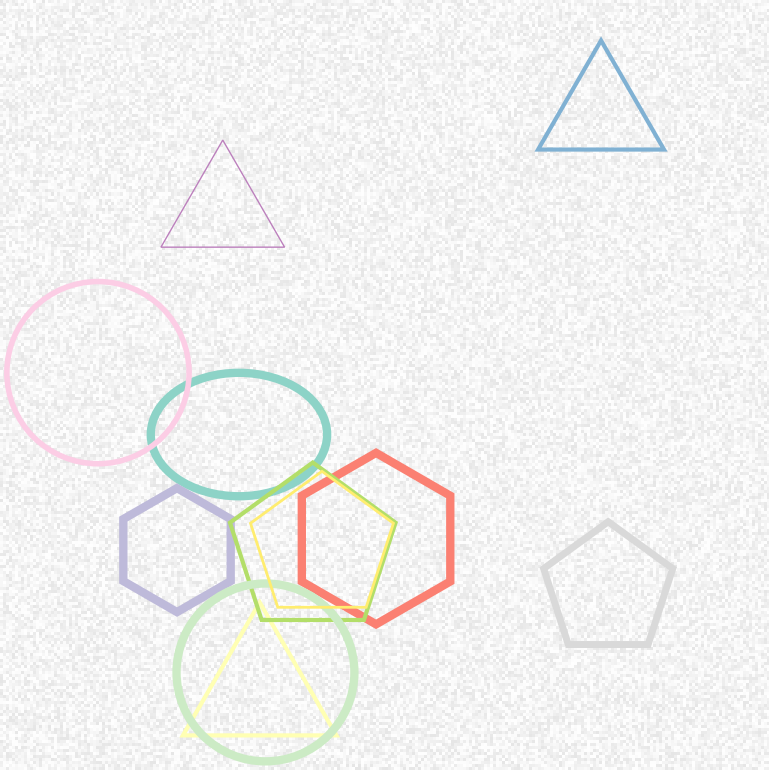[{"shape": "oval", "thickness": 3, "radius": 0.57, "center": [0.31, 0.436]}, {"shape": "triangle", "thickness": 1.5, "radius": 0.58, "center": [0.337, 0.102]}, {"shape": "hexagon", "thickness": 3, "radius": 0.4, "center": [0.23, 0.286]}, {"shape": "hexagon", "thickness": 3, "radius": 0.56, "center": [0.488, 0.301]}, {"shape": "triangle", "thickness": 1.5, "radius": 0.47, "center": [0.781, 0.853]}, {"shape": "pentagon", "thickness": 1.5, "radius": 0.57, "center": [0.406, 0.286]}, {"shape": "circle", "thickness": 2, "radius": 0.59, "center": [0.127, 0.516]}, {"shape": "pentagon", "thickness": 2.5, "radius": 0.44, "center": [0.79, 0.234]}, {"shape": "triangle", "thickness": 0.5, "radius": 0.46, "center": [0.289, 0.725]}, {"shape": "circle", "thickness": 3, "radius": 0.58, "center": [0.345, 0.127]}, {"shape": "pentagon", "thickness": 1, "radius": 0.49, "center": [0.418, 0.29]}]